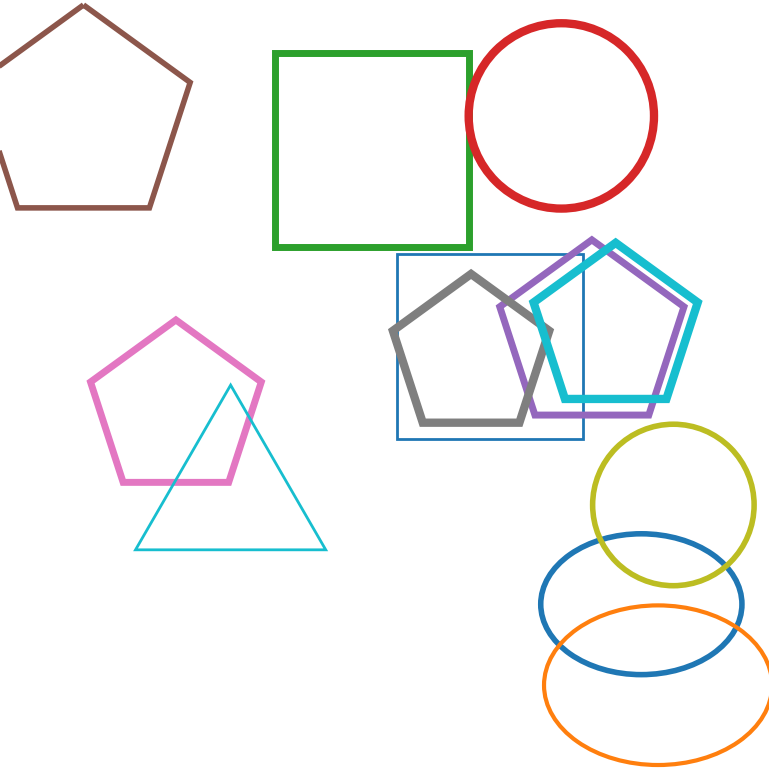[{"shape": "oval", "thickness": 2, "radius": 0.65, "center": [0.833, 0.215]}, {"shape": "square", "thickness": 1, "radius": 0.6, "center": [0.636, 0.55]}, {"shape": "oval", "thickness": 1.5, "radius": 0.74, "center": [0.855, 0.11]}, {"shape": "square", "thickness": 2.5, "radius": 0.63, "center": [0.484, 0.805]}, {"shape": "circle", "thickness": 3, "radius": 0.6, "center": [0.729, 0.849]}, {"shape": "pentagon", "thickness": 2.5, "radius": 0.63, "center": [0.769, 0.563]}, {"shape": "pentagon", "thickness": 2, "radius": 0.73, "center": [0.108, 0.848]}, {"shape": "pentagon", "thickness": 2.5, "radius": 0.58, "center": [0.228, 0.468]}, {"shape": "pentagon", "thickness": 3, "radius": 0.53, "center": [0.612, 0.537]}, {"shape": "circle", "thickness": 2, "radius": 0.52, "center": [0.875, 0.344]}, {"shape": "pentagon", "thickness": 3, "radius": 0.56, "center": [0.8, 0.573]}, {"shape": "triangle", "thickness": 1, "radius": 0.71, "center": [0.3, 0.357]}]